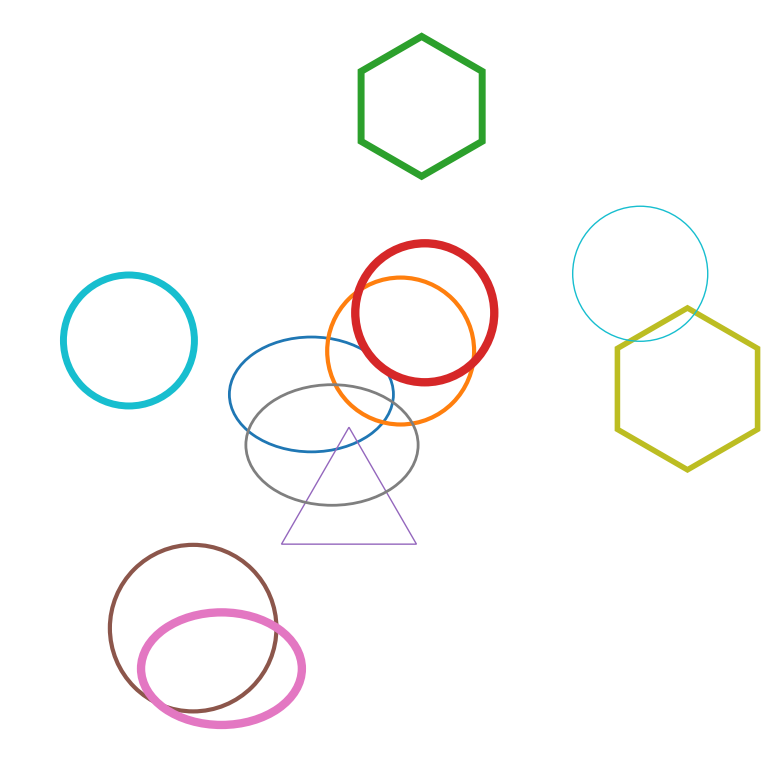[{"shape": "oval", "thickness": 1, "radius": 0.53, "center": [0.404, 0.488]}, {"shape": "circle", "thickness": 1.5, "radius": 0.48, "center": [0.52, 0.544]}, {"shape": "hexagon", "thickness": 2.5, "radius": 0.45, "center": [0.548, 0.862]}, {"shape": "circle", "thickness": 3, "radius": 0.45, "center": [0.552, 0.594]}, {"shape": "triangle", "thickness": 0.5, "radius": 0.51, "center": [0.453, 0.344]}, {"shape": "circle", "thickness": 1.5, "radius": 0.54, "center": [0.251, 0.184]}, {"shape": "oval", "thickness": 3, "radius": 0.52, "center": [0.288, 0.132]}, {"shape": "oval", "thickness": 1, "radius": 0.56, "center": [0.431, 0.422]}, {"shape": "hexagon", "thickness": 2, "radius": 0.53, "center": [0.893, 0.495]}, {"shape": "circle", "thickness": 0.5, "radius": 0.44, "center": [0.831, 0.644]}, {"shape": "circle", "thickness": 2.5, "radius": 0.43, "center": [0.167, 0.558]}]